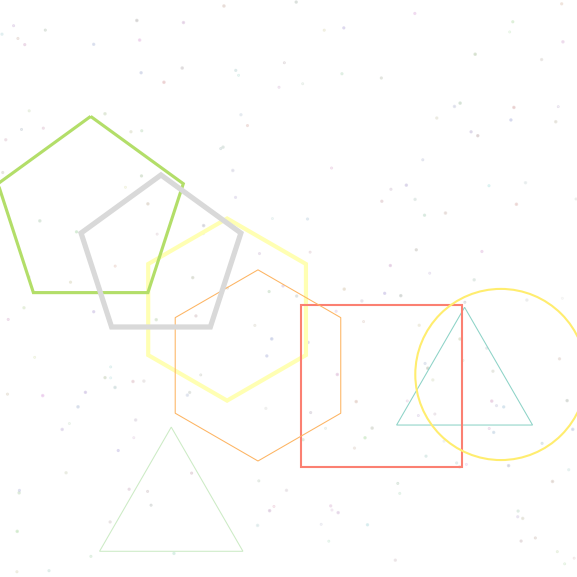[{"shape": "triangle", "thickness": 0.5, "radius": 0.68, "center": [0.804, 0.331]}, {"shape": "hexagon", "thickness": 2, "radius": 0.79, "center": [0.393, 0.463]}, {"shape": "square", "thickness": 1, "radius": 0.7, "center": [0.66, 0.331]}, {"shape": "hexagon", "thickness": 0.5, "radius": 0.83, "center": [0.447, 0.366]}, {"shape": "pentagon", "thickness": 1.5, "radius": 0.84, "center": [0.157, 0.629]}, {"shape": "pentagon", "thickness": 2.5, "radius": 0.73, "center": [0.279, 0.551]}, {"shape": "triangle", "thickness": 0.5, "radius": 0.72, "center": [0.297, 0.116]}, {"shape": "circle", "thickness": 1, "radius": 0.74, "center": [0.867, 0.351]}]